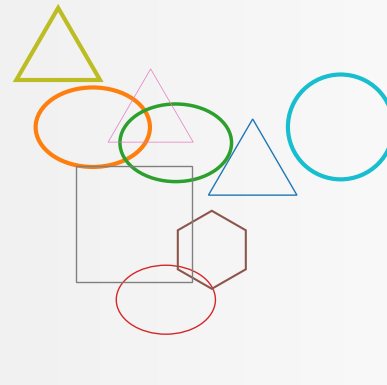[{"shape": "triangle", "thickness": 1, "radius": 0.66, "center": [0.652, 0.559]}, {"shape": "oval", "thickness": 3, "radius": 0.74, "center": [0.239, 0.67]}, {"shape": "oval", "thickness": 2.5, "radius": 0.72, "center": [0.454, 0.629]}, {"shape": "oval", "thickness": 1, "radius": 0.64, "center": [0.428, 0.222]}, {"shape": "hexagon", "thickness": 1.5, "radius": 0.51, "center": [0.547, 0.351]}, {"shape": "triangle", "thickness": 0.5, "radius": 0.63, "center": [0.389, 0.694]}, {"shape": "square", "thickness": 1, "radius": 0.75, "center": [0.346, 0.419]}, {"shape": "triangle", "thickness": 3, "radius": 0.62, "center": [0.15, 0.855]}, {"shape": "circle", "thickness": 3, "radius": 0.68, "center": [0.879, 0.67]}]